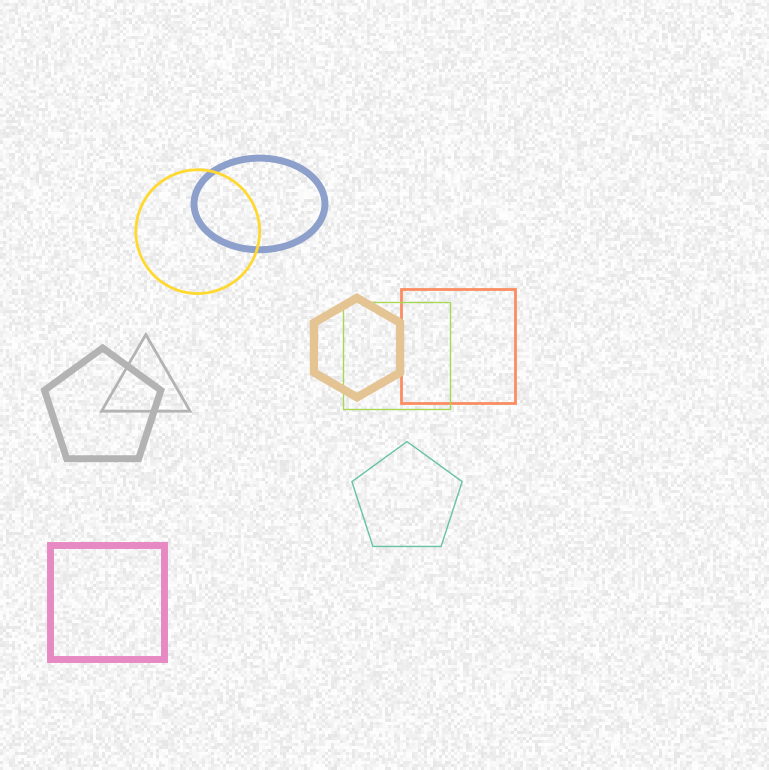[{"shape": "pentagon", "thickness": 0.5, "radius": 0.38, "center": [0.529, 0.351]}, {"shape": "square", "thickness": 1, "radius": 0.37, "center": [0.595, 0.551]}, {"shape": "oval", "thickness": 2.5, "radius": 0.42, "center": [0.337, 0.735]}, {"shape": "square", "thickness": 2.5, "radius": 0.37, "center": [0.138, 0.218]}, {"shape": "square", "thickness": 0.5, "radius": 0.35, "center": [0.515, 0.539]}, {"shape": "circle", "thickness": 1, "radius": 0.4, "center": [0.257, 0.699]}, {"shape": "hexagon", "thickness": 3, "radius": 0.32, "center": [0.464, 0.549]}, {"shape": "pentagon", "thickness": 2.5, "radius": 0.4, "center": [0.133, 0.469]}, {"shape": "triangle", "thickness": 1, "radius": 0.33, "center": [0.189, 0.499]}]